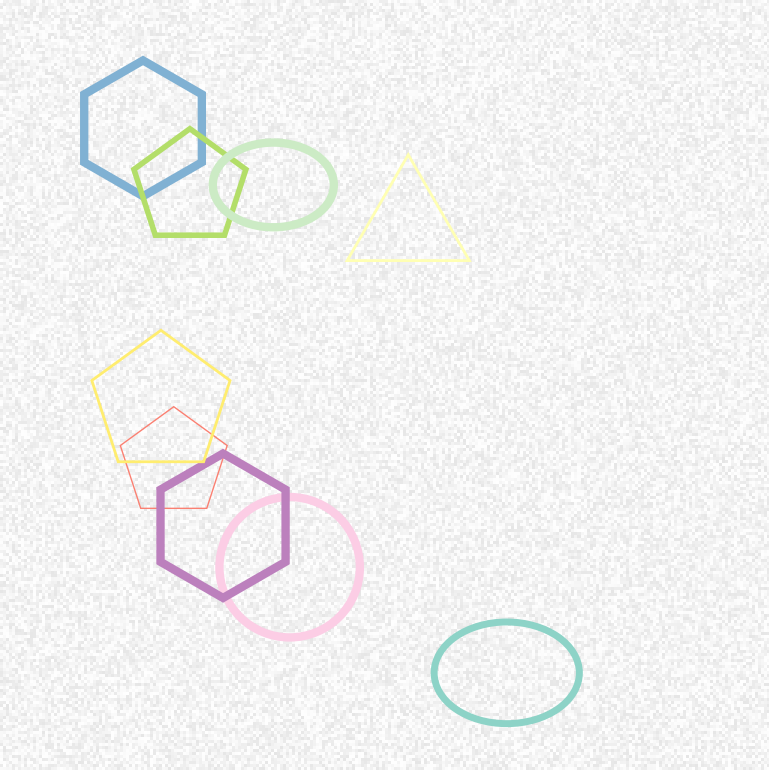[{"shape": "oval", "thickness": 2.5, "radius": 0.47, "center": [0.658, 0.126]}, {"shape": "triangle", "thickness": 1, "radius": 0.46, "center": [0.53, 0.707]}, {"shape": "pentagon", "thickness": 0.5, "radius": 0.36, "center": [0.226, 0.399]}, {"shape": "hexagon", "thickness": 3, "radius": 0.44, "center": [0.186, 0.833]}, {"shape": "pentagon", "thickness": 2, "radius": 0.38, "center": [0.247, 0.756]}, {"shape": "circle", "thickness": 3, "radius": 0.46, "center": [0.376, 0.263]}, {"shape": "hexagon", "thickness": 3, "radius": 0.47, "center": [0.29, 0.317]}, {"shape": "oval", "thickness": 3, "radius": 0.39, "center": [0.355, 0.76]}, {"shape": "pentagon", "thickness": 1, "radius": 0.47, "center": [0.209, 0.477]}]